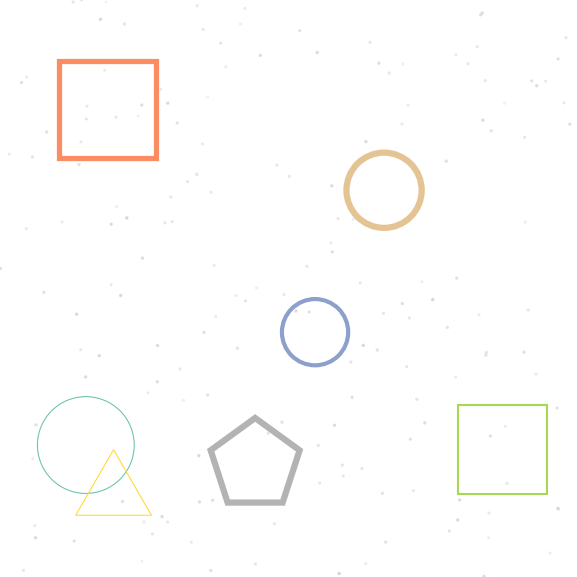[{"shape": "circle", "thickness": 0.5, "radius": 0.42, "center": [0.149, 0.229]}, {"shape": "square", "thickness": 2.5, "radius": 0.42, "center": [0.187, 0.81]}, {"shape": "circle", "thickness": 2, "radius": 0.29, "center": [0.546, 0.424]}, {"shape": "square", "thickness": 1, "radius": 0.39, "center": [0.87, 0.221]}, {"shape": "triangle", "thickness": 0.5, "radius": 0.38, "center": [0.197, 0.145]}, {"shape": "circle", "thickness": 3, "radius": 0.33, "center": [0.665, 0.67]}, {"shape": "pentagon", "thickness": 3, "radius": 0.4, "center": [0.442, 0.194]}]